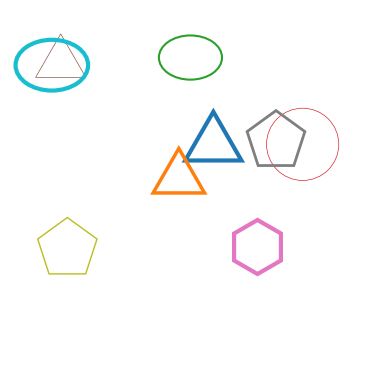[{"shape": "triangle", "thickness": 3, "radius": 0.42, "center": [0.554, 0.625]}, {"shape": "triangle", "thickness": 2.5, "radius": 0.39, "center": [0.464, 0.537]}, {"shape": "oval", "thickness": 1.5, "radius": 0.41, "center": [0.495, 0.851]}, {"shape": "circle", "thickness": 0.5, "radius": 0.47, "center": [0.786, 0.625]}, {"shape": "triangle", "thickness": 0.5, "radius": 0.38, "center": [0.158, 0.837]}, {"shape": "hexagon", "thickness": 3, "radius": 0.35, "center": [0.669, 0.358]}, {"shape": "pentagon", "thickness": 2, "radius": 0.39, "center": [0.717, 0.634]}, {"shape": "pentagon", "thickness": 1, "radius": 0.4, "center": [0.175, 0.354]}, {"shape": "oval", "thickness": 3, "radius": 0.47, "center": [0.135, 0.831]}]